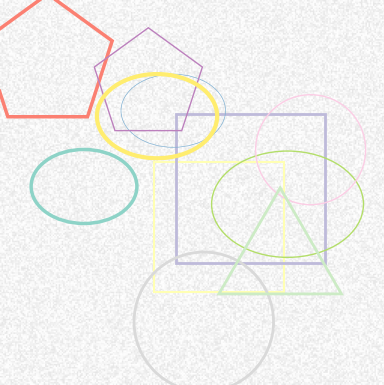[{"shape": "oval", "thickness": 2.5, "radius": 0.69, "center": [0.218, 0.516]}, {"shape": "square", "thickness": 1.5, "radius": 0.84, "center": [0.568, 0.41]}, {"shape": "square", "thickness": 2, "radius": 0.97, "center": [0.651, 0.511]}, {"shape": "pentagon", "thickness": 2.5, "radius": 0.88, "center": [0.124, 0.839]}, {"shape": "oval", "thickness": 0.5, "radius": 0.68, "center": [0.45, 0.712]}, {"shape": "oval", "thickness": 1, "radius": 0.99, "center": [0.747, 0.47]}, {"shape": "circle", "thickness": 1, "radius": 0.71, "center": [0.807, 0.611]}, {"shape": "circle", "thickness": 2, "radius": 0.91, "center": [0.529, 0.164]}, {"shape": "pentagon", "thickness": 1, "radius": 0.74, "center": [0.385, 0.78]}, {"shape": "triangle", "thickness": 2, "radius": 0.92, "center": [0.728, 0.328]}, {"shape": "oval", "thickness": 3, "radius": 0.78, "center": [0.408, 0.698]}]